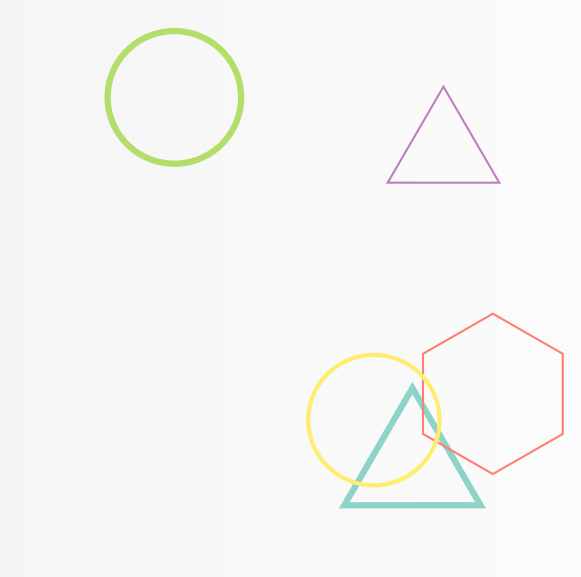[{"shape": "triangle", "thickness": 3, "radius": 0.68, "center": [0.71, 0.192]}, {"shape": "hexagon", "thickness": 1, "radius": 0.69, "center": [0.848, 0.317]}, {"shape": "circle", "thickness": 3, "radius": 0.57, "center": [0.3, 0.831]}, {"shape": "triangle", "thickness": 1, "radius": 0.55, "center": [0.763, 0.738]}, {"shape": "circle", "thickness": 2, "radius": 0.56, "center": [0.643, 0.272]}]